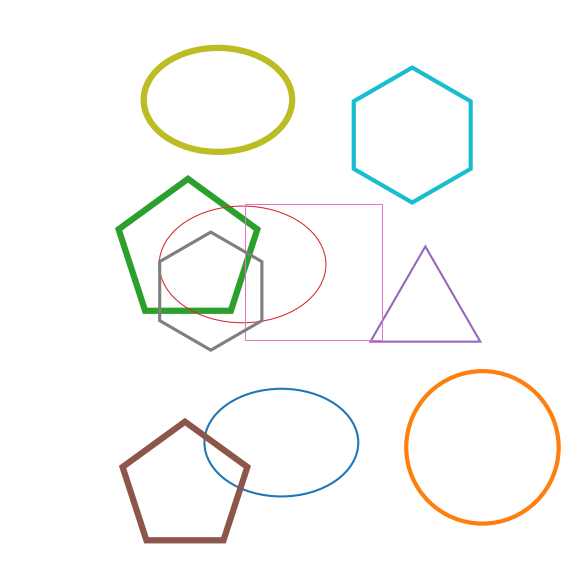[{"shape": "oval", "thickness": 1, "radius": 0.67, "center": [0.487, 0.233]}, {"shape": "circle", "thickness": 2, "radius": 0.66, "center": [0.835, 0.224]}, {"shape": "pentagon", "thickness": 3, "radius": 0.63, "center": [0.326, 0.563]}, {"shape": "oval", "thickness": 0.5, "radius": 0.72, "center": [0.42, 0.541]}, {"shape": "triangle", "thickness": 1, "radius": 0.55, "center": [0.737, 0.462]}, {"shape": "pentagon", "thickness": 3, "radius": 0.57, "center": [0.32, 0.155]}, {"shape": "square", "thickness": 0.5, "radius": 0.59, "center": [0.543, 0.528]}, {"shape": "hexagon", "thickness": 1.5, "radius": 0.51, "center": [0.365, 0.495]}, {"shape": "oval", "thickness": 3, "radius": 0.64, "center": [0.377, 0.826]}, {"shape": "hexagon", "thickness": 2, "radius": 0.58, "center": [0.714, 0.765]}]